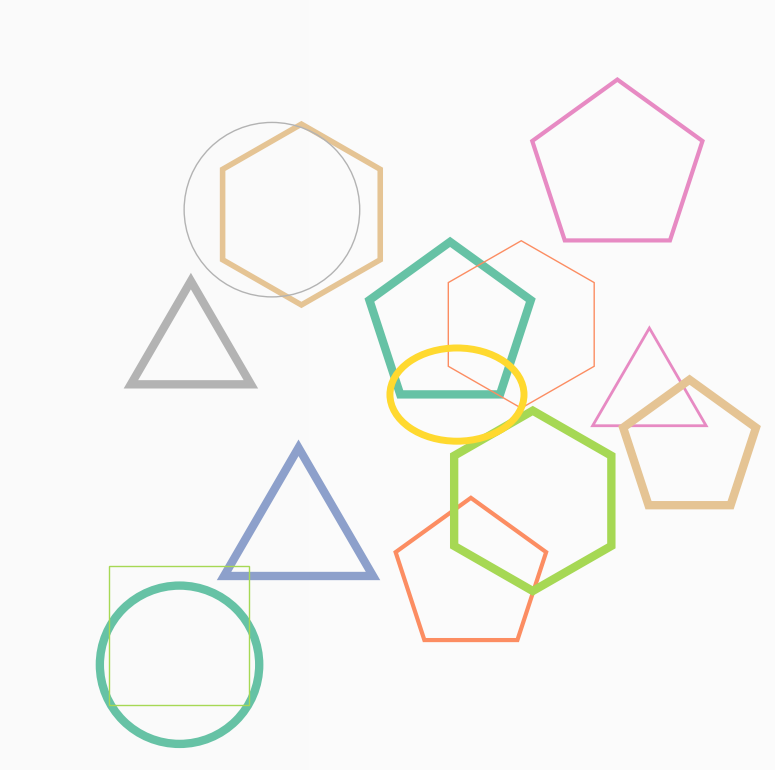[{"shape": "pentagon", "thickness": 3, "radius": 0.55, "center": [0.581, 0.576]}, {"shape": "circle", "thickness": 3, "radius": 0.51, "center": [0.232, 0.137]}, {"shape": "pentagon", "thickness": 1.5, "radius": 0.51, "center": [0.608, 0.251]}, {"shape": "hexagon", "thickness": 0.5, "radius": 0.54, "center": [0.673, 0.579]}, {"shape": "triangle", "thickness": 3, "radius": 0.55, "center": [0.385, 0.307]}, {"shape": "triangle", "thickness": 1, "radius": 0.42, "center": [0.838, 0.489]}, {"shape": "pentagon", "thickness": 1.5, "radius": 0.58, "center": [0.797, 0.781]}, {"shape": "hexagon", "thickness": 3, "radius": 0.59, "center": [0.687, 0.35]}, {"shape": "square", "thickness": 0.5, "radius": 0.45, "center": [0.231, 0.175]}, {"shape": "oval", "thickness": 2.5, "radius": 0.43, "center": [0.59, 0.488]}, {"shape": "pentagon", "thickness": 3, "radius": 0.45, "center": [0.89, 0.417]}, {"shape": "hexagon", "thickness": 2, "radius": 0.59, "center": [0.389, 0.721]}, {"shape": "triangle", "thickness": 3, "radius": 0.45, "center": [0.246, 0.546]}, {"shape": "circle", "thickness": 0.5, "radius": 0.57, "center": [0.351, 0.728]}]